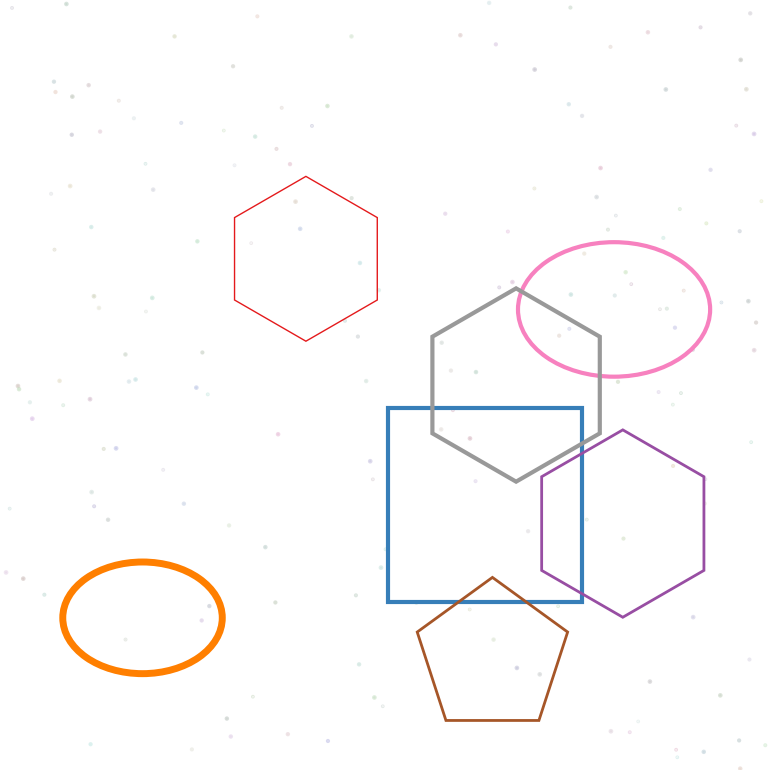[{"shape": "hexagon", "thickness": 0.5, "radius": 0.54, "center": [0.397, 0.664]}, {"shape": "square", "thickness": 1.5, "radius": 0.63, "center": [0.629, 0.344]}, {"shape": "hexagon", "thickness": 1, "radius": 0.61, "center": [0.809, 0.32]}, {"shape": "oval", "thickness": 2.5, "radius": 0.52, "center": [0.185, 0.198]}, {"shape": "pentagon", "thickness": 1, "radius": 0.51, "center": [0.64, 0.147]}, {"shape": "oval", "thickness": 1.5, "radius": 0.62, "center": [0.797, 0.598]}, {"shape": "hexagon", "thickness": 1.5, "radius": 0.63, "center": [0.67, 0.5]}]